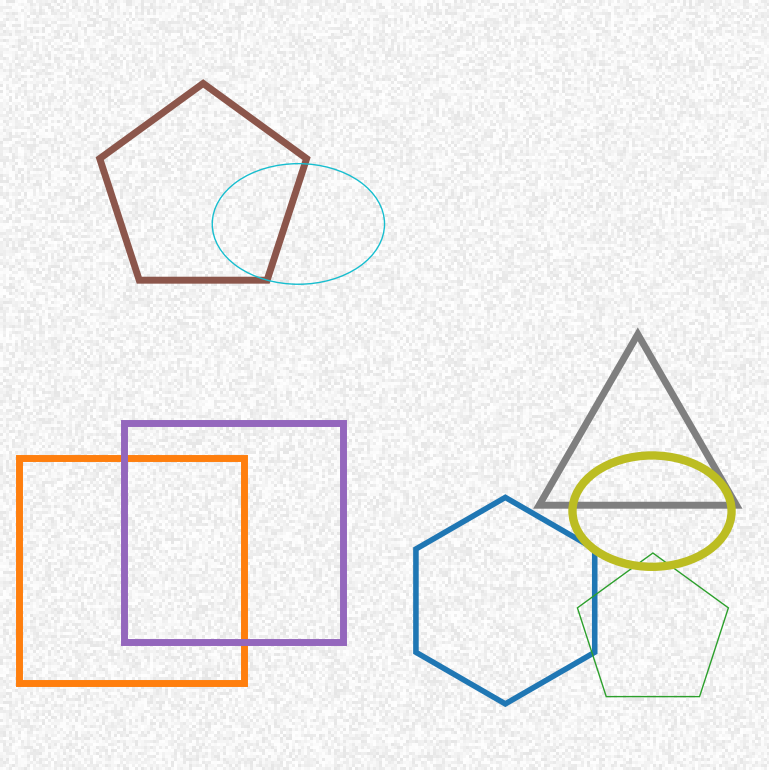[{"shape": "hexagon", "thickness": 2, "radius": 0.67, "center": [0.656, 0.22]}, {"shape": "square", "thickness": 2.5, "radius": 0.73, "center": [0.17, 0.259]}, {"shape": "pentagon", "thickness": 0.5, "radius": 0.52, "center": [0.848, 0.179]}, {"shape": "square", "thickness": 2.5, "radius": 0.71, "center": [0.303, 0.308]}, {"shape": "pentagon", "thickness": 2.5, "radius": 0.71, "center": [0.264, 0.75]}, {"shape": "triangle", "thickness": 2.5, "radius": 0.74, "center": [0.828, 0.418]}, {"shape": "oval", "thickness": 3, "radius": 0.52, "center": [0.847, 0.336]}, {"shape": "oval", "thickness": 0.5, "radius": 0.56, "center": [0.388, 0.709]}]